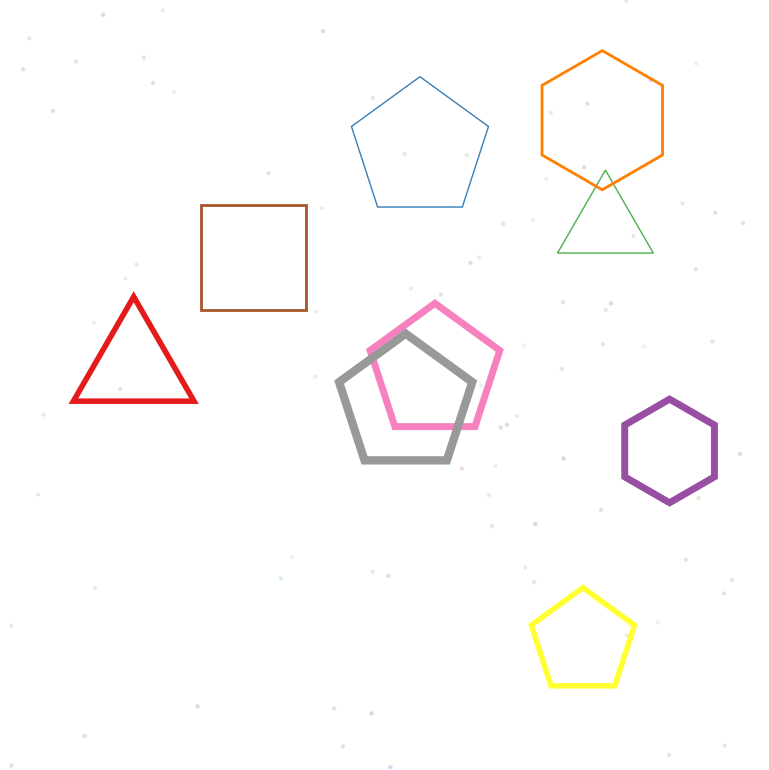[{"shape": "triangle", "thickness": 2, "radius": 0.45, "center": [0.174, 0.524]}, {"shape": "pentagon", "thickness": 0.5, "radius": 0.47, "center": [0.545, 0.807]}, {"shape": "triangle", "thickness": 0.5, "radius": 0.36, "center": [0.786, 0.707]}, {"shape": "hexagon", "thickness": 2.5, "radius": 0.34, "center": [0.87, 0.414]}, {"shape": "hexagon", "thickness": 1, "radius": 0.45, "center": [0.782, 0.844]}, {"shape": "pentagon", "thickness": 2, "radius": 0.35, "center": [0.757, 0.166]}, {"shape": "square", "thickness": 1, "radius": 0.34, "center": [0.329, 0.666]}, {"shape": "pentagon", "thickness": 2.5, "radius": 0.44, "center": [0.565, 0.518]}, {"shape": "pentagon", "thickness": 3, "radius": 0.45, "center": [0.527, 0.476]}]